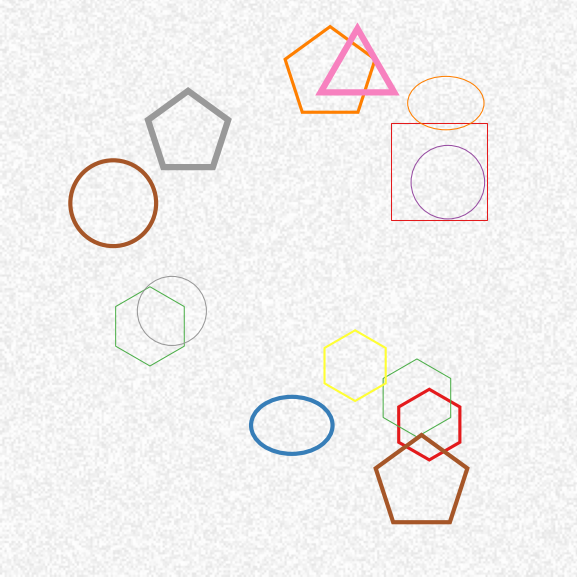[{"shape": "square", "thickness": 0.5, "radius": 0.42, "center": [0.761, 0.702]}, {"shape": "hexagon", "thickness": 1.5, "radius": 0.31, "center": [0.743, 0.264]}, {"shape": "oval", "thickness": 2, "radius": 0.35, "center": [0.505, 0.263]}, {"shape": "hexagon", "thickness": 0.5, "radius": 0.34, "center": [0.26, 0.434]}, {"shape": "hexagon", "thickness": 0.5, "radius": 0.34, "center": [0.722, 0.31]}, {"shape": "circle", "thickness": 0.5, "radius": 0.32, "center": [0.776, 0.684]}, {"shape": "oval", "thickness": 0.5, "radius": 0.33, "center": [0.772, 0.821]}, {"shape": "pentagon", "thickness": 1.5, "radius": 0.41, "center": [0.572, 0.871]}, {"shape": "hexagon", "thickness": 1, "radius": 0.31, "center": [0.615, 0.366]}, {"shape": "pentagon", "thickness": 2, "radius": 0.42, "center": [0.73, 0.162]}, {"shape": "circle", "thickness": 2, "radius": 0.37, "center": [0.196, 0.647]}, {"shape": "triangle", "thickness": 3, "radius": 0.37, "center": [0.619, 0.876]}, {"shape": "pentagon", "thickness": 3, "radius": 0.36, "center": [0.326, 0.769]}, {"shape": "circle", "thickness": 0.5, "radius": 0.3, "center": [0.298, 0.461]}]